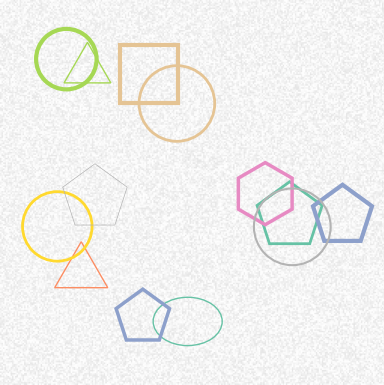[{"shape": "oval", "thickness": 1, "radius": 0.45, "center": [0.487, 0.165]}, {"shape": "pentagon", "thickness": 2, "radius": 0.44, "center": [0.752, 0.439]}, {"shape": "triangle", "thickness": 1, "radius": 0.4, "center": [0.211, 0.293]}, {"shape": "pentagon", "thickness": 3, "radius": 0.4, "center": [0.89, 0.439]}, {"shape": "pentagon", "thickness": 2.5, "radius": 0.36, "center": [0.371, 0.176]}, {"shape": "hexagon", "thickness": 2.5, "radius": 0.4, "center": [0.689, 0.497]}, {"shape": "circle", "thickness": 3, "radius": 0.39, "center": [0.172, 0.846]}, {"shape": "triangle", "thickness": 1, "radius": 0.35, "center": [0.227, 0.82]}, {"shape": "circle", "thickness": 2, "radius": 0.45, "center": [0.149, 0.412]}, {"shape": "square", "thickness": 3, "radius": 0.37, "center": [0.387, 0.807]}, {"shape": "circle", "thickness": 2, "radius": 0.49, "center": [0.459, 0.731]}, {"shape": "circle", "thickness": 1.5, "radius": 0.5, "center": [0.759, 0.411]}, {"shape": "pentagon", "thickness": 0.5, "radius": 0.44, "center": [0.247, 0.487]}]